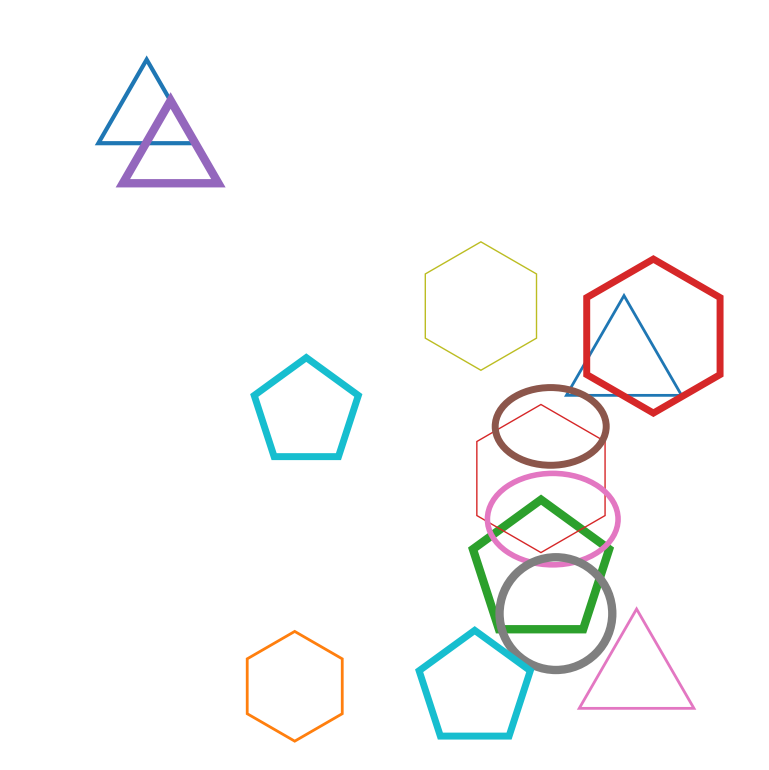[{"shape": "triangle", "thickness": 1, "radius": 0.43, "center": [0.81, 0.53]}, {"shape": "triangle", "thickness": 1.5, "radius": 0.36, "center": [0.19, 0.85]}, {"shape": "hexagon", "thickness": 1, "radius": 0.36, "center": [0.383, 0.109]}, {"shape": "pentagon", "thickness": 3, "radius": 0.47, "center": [0.703, 0.258]}, {"shape": "hexagon", "thickness": 0.5, "radius": 0.48, "center": [0.703, 0.379]}, {"shape": "hexagon", "thickness": 2.5, "radius": 0.5, "center": [0.849, 0.564]}, {"shape": "triangle", "thickness": 3, "radius": 0.36, "center": [0.222, 0.798]}, {"shape": "oval", "thickness": 2.5, "radius": 0.36, "center": [0.715, 0.446]}, {"shape": "oval", "thickness": 2, "radius": 0.42, "center": [0.718, 0.326]}, {"shape": "triangle", "thickness": 1, "radius": 0.43, "center": [0.827, 0.123]}, {"shape": "circle", "thickness": 3, "radius": 0.37, "center": [0.722, 0.203]}, {"shape": "hexagon", "thickness": 0.5, "radius": 0.42, "center": [0.625, 0.603]}, {"shape": "pentagon", "thickness": 2.5, "radius": 0.36, "center": [0.398, 0.464]}, {"shape": "pentagon", "thickness": 2.5, "radius": 0.38, "center": [0.617, 0.105]}]